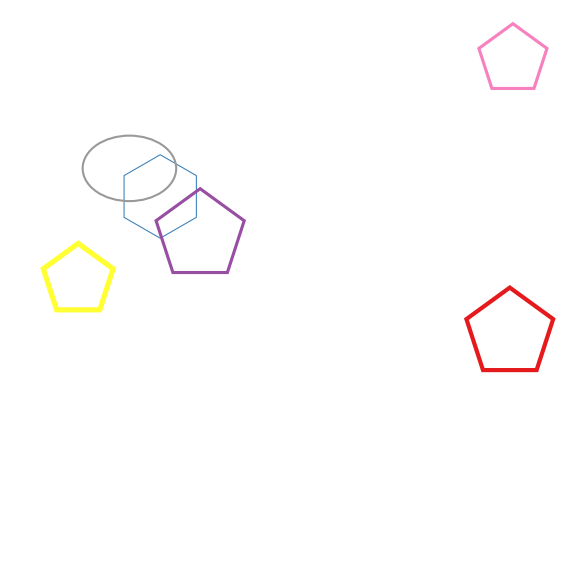[{"shape": "pentagon", "thickness": 2, "radius": 0.39, "center": [0.883, 0.422]}, {"shape": "hexagon", "thickness": 0.5, "radius": 0.36, "center": [0.277, 0.659]}, {"shape": "pentagon", "thickness": 1.5, "radius": 0.4, "center": [0.347, 0.592]}, {"shape": "pentagon", "thickness": 2.5, "radius": 0.32, "center": [0.135, 0.514]}, {"shape": "pentagon", "thickness": 1.5, "radius": 0.31, "center": [0.888, 0.896]}, {"shape": "oval", "thickness": 1, "radius": 0.4, "center": [0.224, 0.708]}]